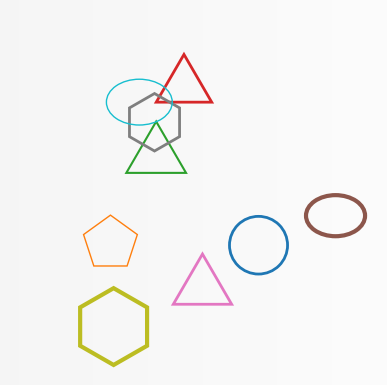[{"shape": "circle", "thickness": 2, "radius": 0.37, "center": [0.667, 0.363]}, {"shape": "pentagon", "thickness": 1, "radius": 0.36, "center": [0.285, 0.368]}, {"shape": "triangle", "thickness": 1.5, "radius": 0.44, "center": [0.403, 0.595]}, {"shape": "triangle", "thickness": 2, "radius": 0.41, "center": [0.475, 0.776]}, {"shape": "oval", "thickness": 3, "radius": 0.38, "center": [0.866, 0.44]}, {"shape": "triangle", "thickness": 2, "radius": 0.43, "center": [0.523, 0.253]}, {"shape": "hexagon", "thickness": 2, "radius": 0.37, "center": [0.399, 0.682]}, {"shape": "hexagon", "thickness": 3, "radius": 0.5, "center": [0.293, 0.152]}, {"shape": "oval", "thickness": 1, "radius": 0.42, "center": [0.36, 0.735]}]